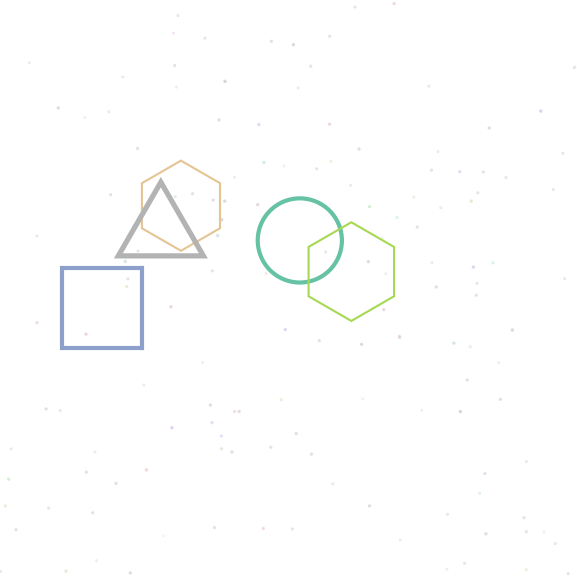[{"shape": "circle", "thickness": 2, "radius": 0.36, "center": [0.519, 0.583]}, {"shape": "square", "thickness": 2, "radius": 0.35, "center": [0.177, 0.466]}, {"shape": "hexagon", "thickness": 1, "radius": 0.43, "center": [0.608, 0.529]}, {"shape": "hexagon", "thickness": 1, "radius": 0.39, "center": [0.313, 0.643]}, {"shape": "triangle", "thickness": 2.5, "radius": 0.43, "center": [0.279, 0.599]}]